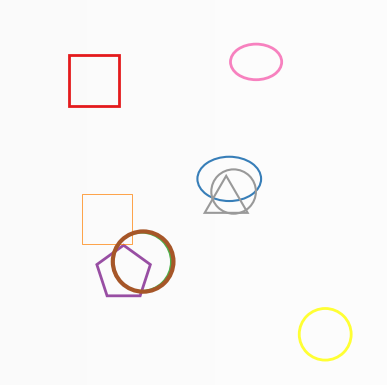[{"shape": "square", "thickness": 2, "radius": 0.33, "center": [0.243, 0.791]}, {"shape": "oval", "thickness": 1.5, "radius": 0.41, "center": [0.592, 0.535]}, {"shape": "circle", "thickness": 1.5, "radius": 0.38, "center": [0.366, 0.32]}, {"shape": "pentagon", "thickness": 2, "radius": 0.36, "center": [0.319, 0.29]}, {"shape": "square", "thickness": 0.5, "radius": 0.32, "center": [0.276, 0.431]}, {"shape": "circle", "thickness": 2, "radius": 0.34, "center": [0.839, 0.132]}, {"shape": "circle", "thickness": 3, "radius": 0.39, "center": [0.369, 0.321]}, {"shape": "oval", "thickness": 2, "radius": 0.33, "center": [0.661, 0.839]}, {"shape": "triangle", "thickness": 1.5, "radius": 0.32, "center": [0.584, 0.479]}, {"shape": "circle", "thickness": 1.5, "radius": 0.29, "center": [0.603, 0.503]}]